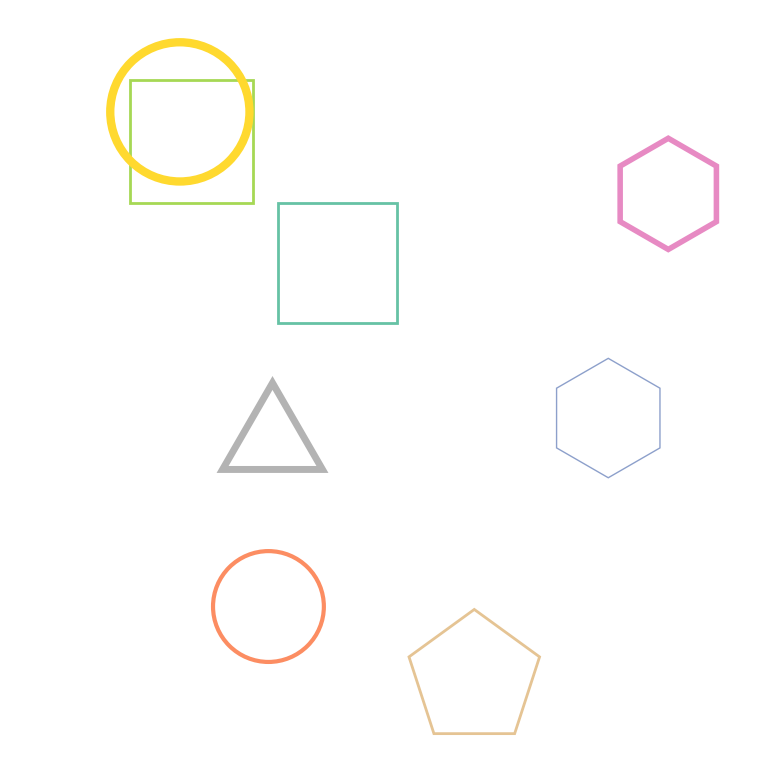[{"shape": "square", "thickness": 1, "radius": 0.39, "center": [0.438, 0.658]}, {"shape": "circle", "thickness": 1.5, "radius": 0.36, "center": [0.349, 0.212]}, {"shape": "hexagon", "thickness": 0.5, "radius": 0.39, "center": [0.79, 0.457]}, {"shape": "hexagon", "thickness": 2, "radius": 0.36, "center": [0.868, 0.748]}, {"shape": "square", "thickness": 1, "radius": 0.4, "center": [0.249, 0.817]}, {"shape": "circle", "thickness": 3, "radius": 0.45, "center": [0.234, 0.855]}, {"shape": "pentagon", "thickness": 1, "radius": 0.45, "center": [0.616, 0.119]}, {"shape": "triangle", "thickness": 2.5, "radius": 0.37, "center": [0.354, 0.428]}]